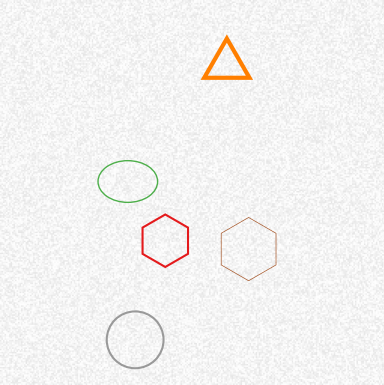[{"shape": "hexagon", "thickness": 1.5, "radius": 0.34, "center": [0.429, 0.375]}, {"shape": "oval", "thickness": 1, "radius": 0.39, "center": [0.332, 0.529]}, {"shape": "triangle", "thickness": 3, "radius": 0.34, "center": [0.589, 0.832]}, {"shape": "hexagon", "thickness": 0.5, "radius": 0.41, "center": [0.646, 0.353]}, {"shape": "circle", "thickness": 1.5, "radius": 0.37, "center": [0.351, 0.117]}]